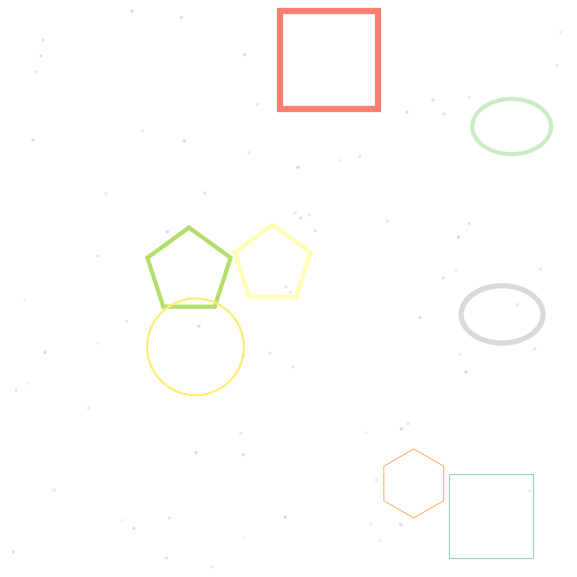[{"shape": "square", "thickness": 0.5, "radius": 0.36, "center": [0.85, 0.105]}, {"shape": "pentagon", "thickness": 2, "radius": 0.35, "center": [0.472, 0.541]}, {"shape": "square", "thickness": 3, "radius": 0.42, "center": [0.57, 0.895]}, {"shape": "hexagon", "thickness": 0.5, "radius": 0.3, "center": [0.716, 0.162]}, {"shape": "pentagon", "thickness": 2, "radius": 0.38, "center": [0.327, 0.529]}, {"shape": "oval", "thickness": 2.5, "radius": 0.35, "center": [0.869, 0.455]}, {"shape": "oval", "thickness": 2, "radius": 0.34, "center": [0.886, 0.78]}, {"shape": "circle", "thickness": 1, "radius": 0.42, "center": [0.339, 0.398]}]